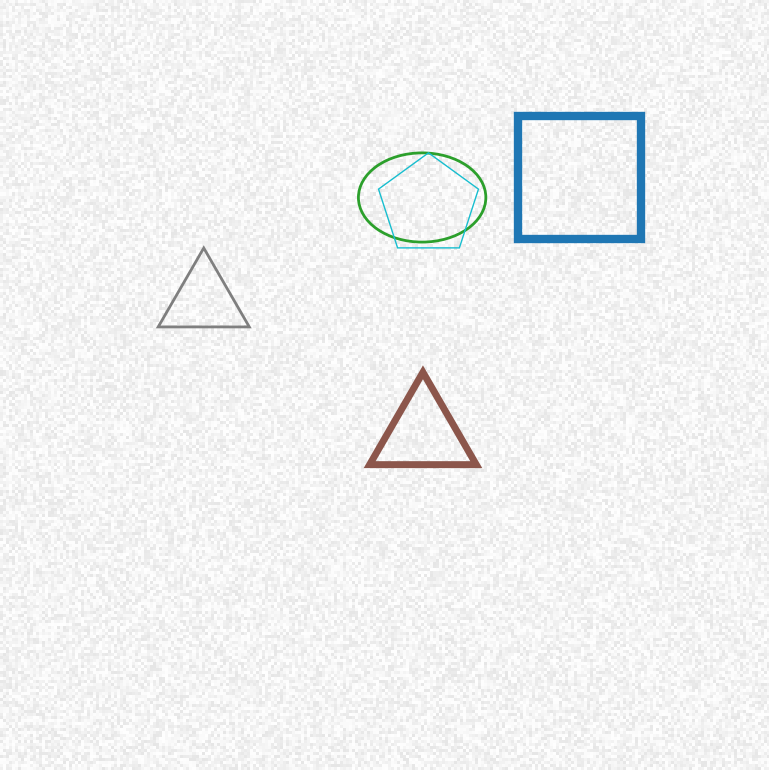[{"shape": "square", "thickness": 3, "radius": 0.4, "center": [0.753, 0.769]}, {"shape": "oval", "thickness": 1, "radius": 0.41, "center": [0.548, 0.744]}, {"shape": "triangle", "thickness": 2.5, "radius": 0.4, "center": [0.549, 0.437]}, {"shape": "triangle", "thickness": 1, "radius": 0.34, "center": [0.265, 0.61]}, {"shape": "pentagon", "thickness": 0.5, "radius": 0.34, "center": [0.556, 0.733]}]